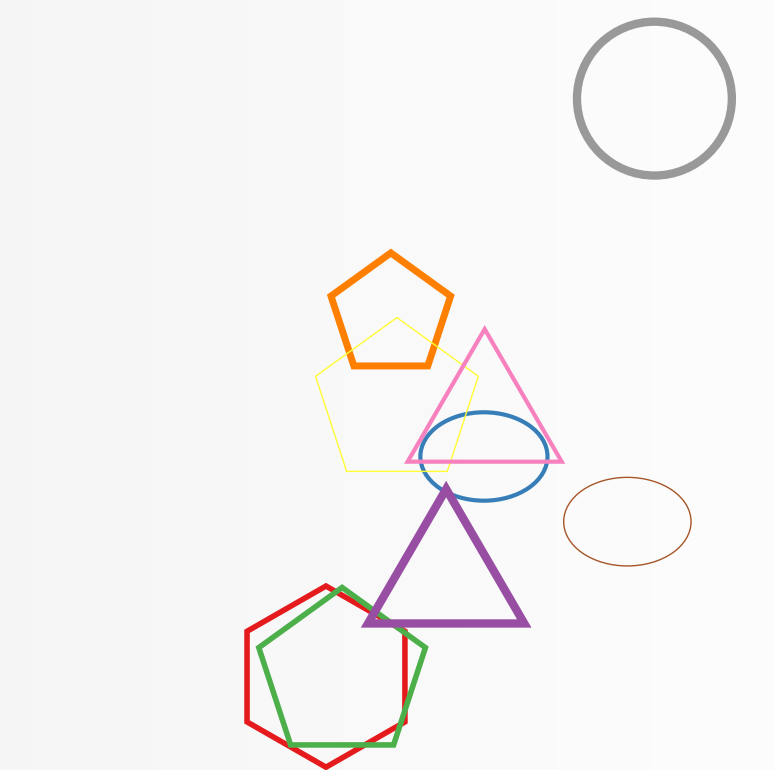[{"shape": "hexagon", "thickness": 2, "radius": 0.59, "center": [0.421, 0.121]}, {"shape": "oval", "thickness": 1.5, "radius": 0.41, "center": [0.624, 0.407]}, {"shape": "pentagon", "thickness": 2, "radius": 0.57, "center": [0.441, 0.124]}, {"shape": "triangle", "thickness": 3, "radius": 0.58, "center": [0.576, 0.248]}, {"shape": "pentagon", "thickness": 2.5, "radius": 0.41, "center": [0.504, 0.59]}, {"shape": "pentagon", "thickness": 0.5, "radius": 0.55, "center": [0.512, 0.477]}, {"shape": "oval", "thickness": 0.5, "radius": 0.41, "center": [0.81, 0.323]}, {"shape": "triangle", "thickness": 1.5, "radius": 0.57, "center": [0.625, 0.458]}, {"shape": "circle", "thickness": 3, "radius": 0.5, "center": [0.844, 0.872]}]